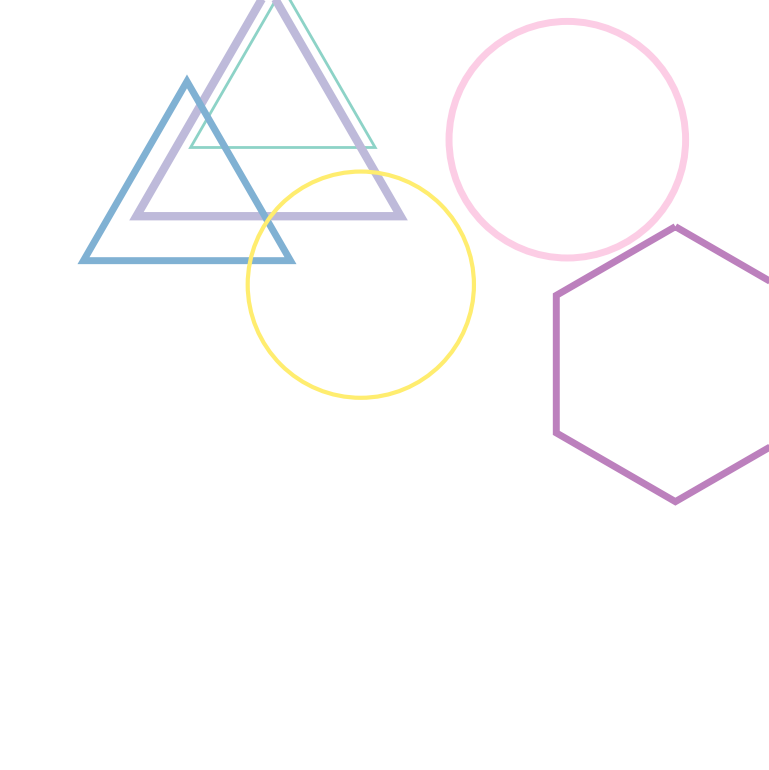[{"shape": "triangle", "thickness": 1, "radius": 0.69, "center": [0.367, 0.878]}, {"shape": "triangle", "thickness": 3, "radius": 0.99, "center": [0.349, 0.818]}, {"shape": "triangle", "thickness": 2.5, "radius": 0.78, "center": [0.243, 0.739]}, {"shape": "circle", "thickness": 2.5, "radius": 0.77, "center": [0.737, 0.819]}, {"shape": "hexagon", "thickness": 2.5, "radius": 0.89, "center": [0.877, 0.527]}, {"shape": "circle", "thickness": 1.5, "radius": 0.73, "center": [0.469, 0.63]}]